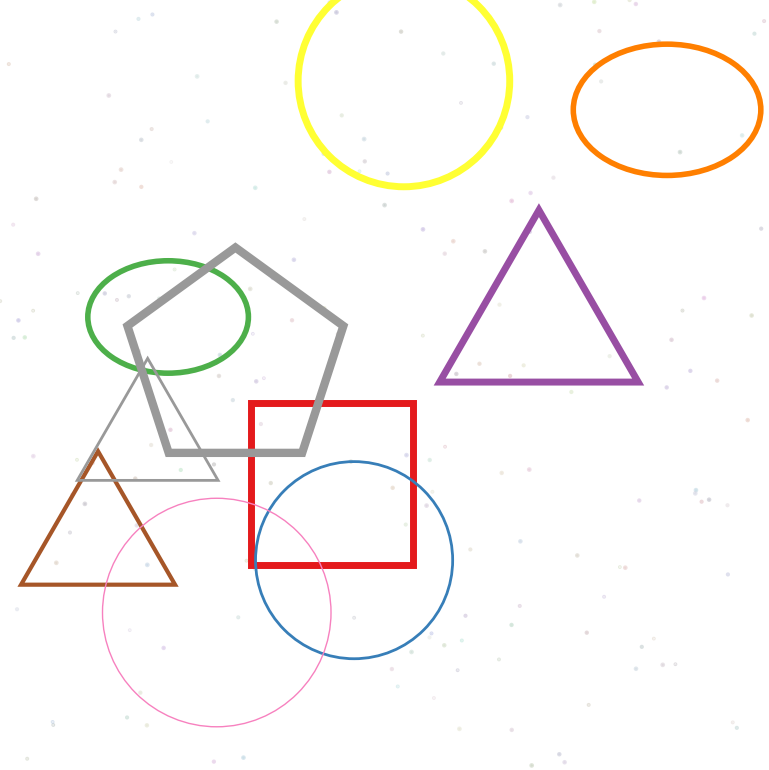[{"shape": "square", "thickness": 2.5, "radius": 0.53, "center": [0.432, 0.371]}, {"shape": "circle", "thickness": 1, "radius": 0.64, "center": [0.46, 0.273]}, {"shape": "oval", "thickness": 2, "radius": 0.52, "center": [0.218, 0.588]}, {"shape": "triangle", "thickness": 2.5, "radius": 0.74, "center": [0.7, 0.578]}, {"shape": "oval", "thickness": 2, "radius": 0.61, "center": [0.866, 0.857]}, {"shape": "circle", "thickness": 2.5, "radius": 0.69, "center": [0.525, 0.895]}, {"shape": "triangle", "thickness": 1.5, "radius": 0.58, "center": [0.127, 0.298]}, {"shape": "circle", "thickness": 0.5, "radius": 0.74, "center": [0.282, 0.205]}, {"shape": "pentagon", "thickness": 3, "radius": 0.74, "center": [0.306, 0.531]}, {"shape": "triangle", "thickness": 1, "radius": 0.53, "center": [0.192, 0.429]}]